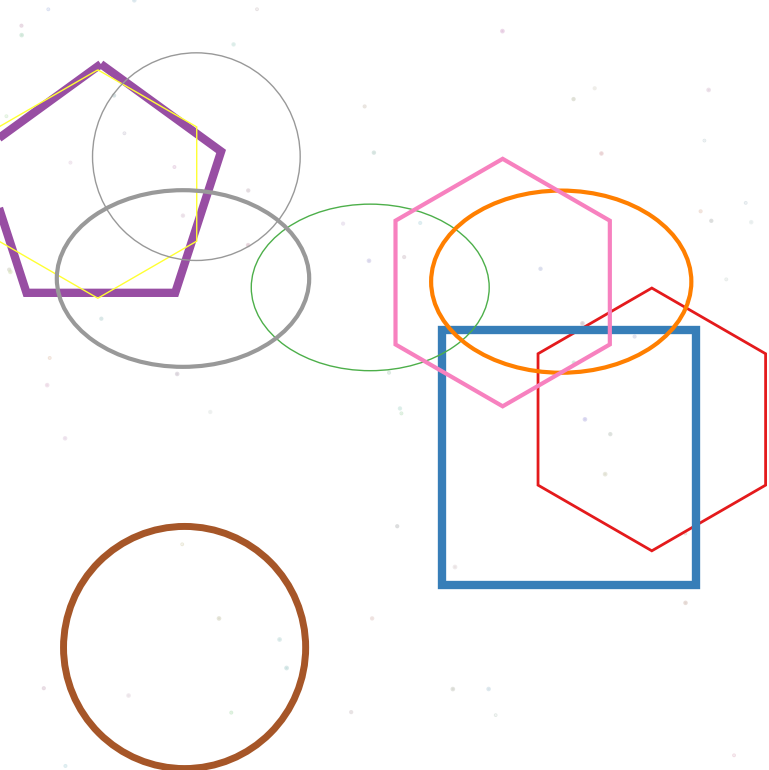[{"shape": "hexagon", "thickness": 1, "radius": 0.85, "center": [0.847, 0.455]}, {"shape": "square", "thickness": 3, "radius": 0.82, "center": [0.739, 0.406]}, {"shape": "oval", "thickness": 0.5, "radius": 0.77, "center": [0.481, 0.627]}, {"shape": "pentagon", "thickness": 3, "radius": 0.82, "center": [0.131, 0.753]}, {"shape": "oval", "thickness": 1.5, "radius": 0.84, "center": [0.729, 0.634]}, {"shape": "hexagon", "thickness": 0.5, "radius": 0.74, "center": [0.127, 0.761]}, {"shape": "circle", "thickness": 2.5, "radius": 0.79, "center": [0.24, 0.159]}, {"shape": "hexagon", "thickness": 1.5, "radius": 0.8, "center": [0.653, 0.633]}, {"shape": "oval", "thickness": 1.5, "radius": 0.82, "center": [0.238, 0.638]}, {"shape": "circle", "thickness": 0.5, "radius": 0.67, "center": [0.255, 0.797]}]